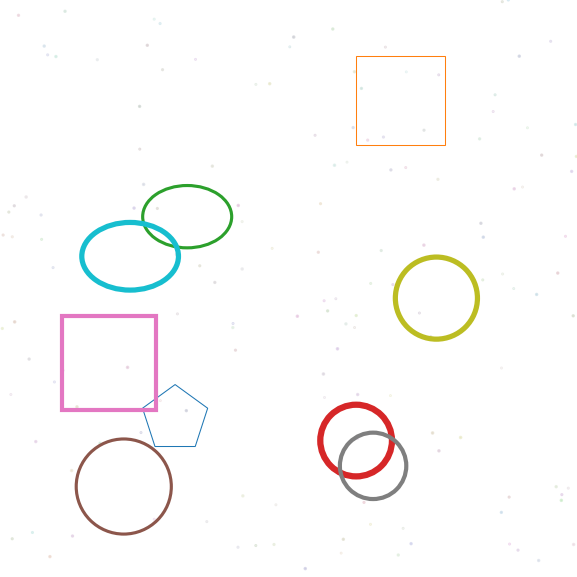[{"shape": "pentagon", "thickness": 0.5, "radius": 0.3, "center": [0.303, 0.274]}, {"shape": "square", "thickness": 0.5, "radius": 0.38, "center": [0.694, 0.825]}, {"shape": "oval", "thickness": 1.5, "radius": 0.39, "center": [0.324, 0.624]}, {"shape": "circle", "thickness": 3, "radius": 0.31, "center": [0.617, 0.236]}, {"shape": "circle", "thickness": 1.5, "radius": 0.41, "center": [0.214, 0.157]}, {"shape": "square", "thickness": 2, "radius": 0.41, "center": [0.189, 0.37]}, {"shape": "circle", "thickness": 2, "radius": 0.29, "center": [0.646, 0.192]}, {"shape": "circle", "thickness": 2.5, "radius": 0.36, "center": [0.756, 0.483]}, {"shape": "oval", "thickness": 2.5, "radius": 0.42, "center": [0.225, 0.555]}]